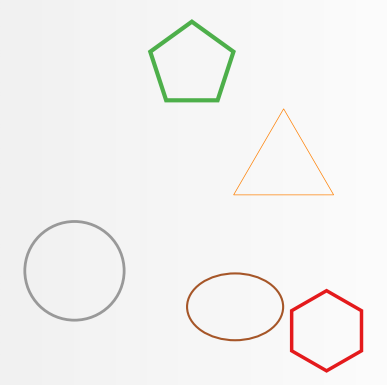[{"shape": "hexagon", "thickness": 2.5, "radius": 0.52, "center": [0.843, 0.141]}, {"shape": "pentagon", "thickness": 3, "radius": 0.56, "center": [0.495, 0.831]}, {"shape": "triangle", "thickness": 0.5, "radius": 0.75, "center": [0.732, 0.568]}, {"shape": "oval", "thickness": 1.5, "radius": 0.62, "center": [0.607, 0.203]}, {"shape": "circle", "thickness": 2, "radius": 0.64, "center": [0.192, 0.297]}]